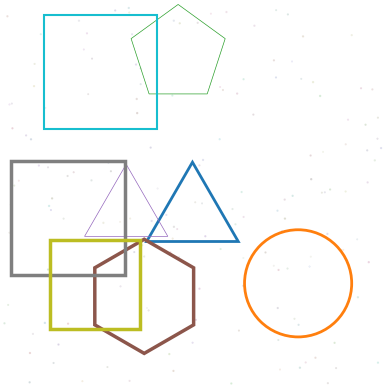[{"shape": "triangle", "thickness": 2, "radius": 0.69, "center": [0.5, 0.441]}, {"shape": "circle", "thickness": 2, "radius": 0.7, "center": [0.774, 0.264]}, {"shape": "pentagon", "thickness": 0.5, "radius": 0.64, "center": [0.463, 0.86]}, {"shape": "triangle", "thickness": 0.5, "radius": 0.62, "center": [0.328, 0.448]}, {"shape": "hexagon", "thickness": 2.5, "radius": 0.74, "center": [0.375, 0.23]}, {"shape": "square", "thickness": 2.5, "radius": 0.74, "center": [0.176, 0.434]}, {"shape": "square", "thickness": 2.5, "radius": 0.58, "center": [0.247, 0.262]}, {"shape": "square", "thickness": 1.5, "radius": 0.74, "center": [0.261, 0.813]}]